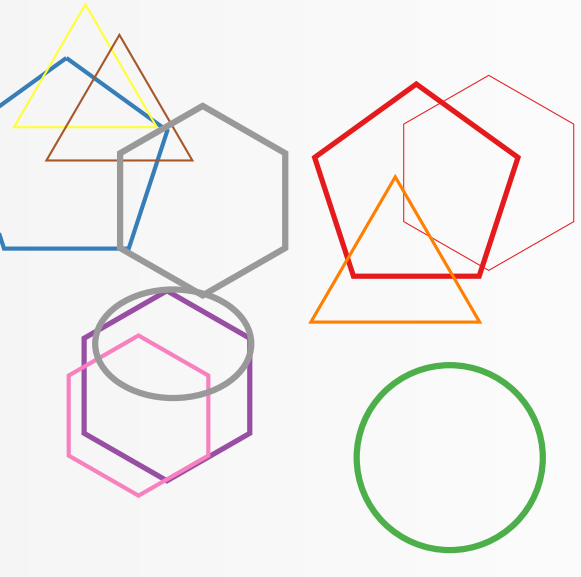[{"shape": "hexagon", "thickness": 0.5, "radius": 0.84, "center": [0.841, 0.7]}, {"shape": "pentagon", "thickness": 2.5, "radius": 0.92, "center": [0.716, 0.67]}, {"shape": "pentagon", "thickness": 2, "radius": 0.91, "center": [0.114, 0.716]}, {"shape": "circle", "thickness": 3, "radius": 0.8, "center": [0.774, 0.207]}, {"shape": "hexagon", "thickness": 2.5, "radius": 0.82, "center": [0.287, 0.331]}, {"shape": "triangle", "thickness": 1.5, "radius": 0.84, "center": [0.68, 0.525]}, {"shape": "triangle", "thickness": 1, "radius": 0.71, "center": [0.147, 0.85]}, {"shape": "triangle", "thickness": 1, "radius": 0.72, "center": [0.205, 0.794]}, {"shape": "hexagon", "thickness": 2, "radius": 0.69, "center": [0.238, 0.28]}, {"shape": "hexagon", "thickness": 3, "radius": 0.82, "center": [0.349, 0.652]}, {"shape": "oval", "thickness": 3, "radius": 0.67, "center": [0.298, 0.404]}]